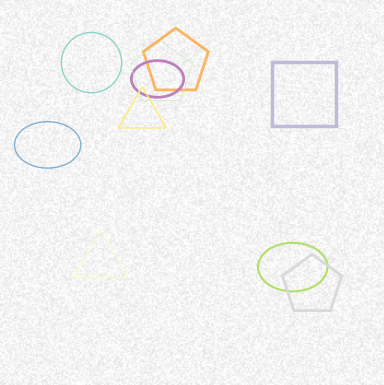[{"shape": "circle", "thickness": 1, "radius": 0.39, "center": [0.238, 0.837]}, {"shape": "triangle", "thickness": 0.5, "radius": 0.41, "center": [0.262, 0.321]}, {"shape": "square", "thickness": 2.5, "radius": 0.41, "center": [0.79, 0.755]}, {"shape": "oval", "thickness": 1, "radius": 0.43, "center": [0.124, 0.624]}, {"shape": "pentagon", "thickness": 2, "radius": 0.44, "center": [0.457, 0.838]}, {"shape": "oval", "thickness": 1.5, "radius": 0.45, "center": [0.76, 0.306]}, {"shape": "pentagon", "thickness": 2, "radius": 0.4, "center": [0.811, 0.259]}, {"shape": "oval", "thickness": 2, "radius": 0.34, "center": [0.409, 0.795]}, {"shape": "pentagon", "thickness": 0.5, "radius": 0.43, "center": [0.419, 0.808]}, {"shape": "triangle", "thickness": 1, "radius": 0.36, "center": [0.37, 0.704]}]